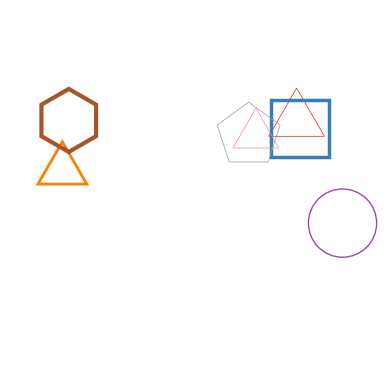[{"shape": "triangle", "thickness": 0.5, "radius": 0.42, "center": [0.77, 0.688]}, {"shape": "square", "thickness": 2.5, "radius": 0.37, "center": [0.778, 0.666]}, {"shape": "circle", "thickness": 1, "radius": 0.44, "center": [0.89, 0.421]}, {"shape": "triangle", "thickness": 2, "radius": 0.37, "center": [0.162, 0.558]}, {"shape": "hexagon", "thickness": 3, "radius": 0.41, "center": [0.179, 0.687]}, {"shape": "triangle", "thickness": 0.5, "radius": 0.34, "center": [0.665, 0.65]}, {"shape": "pentagon", "thickness": 0.5, "radius": 0.43, "center": [0.646, 0.649]}]